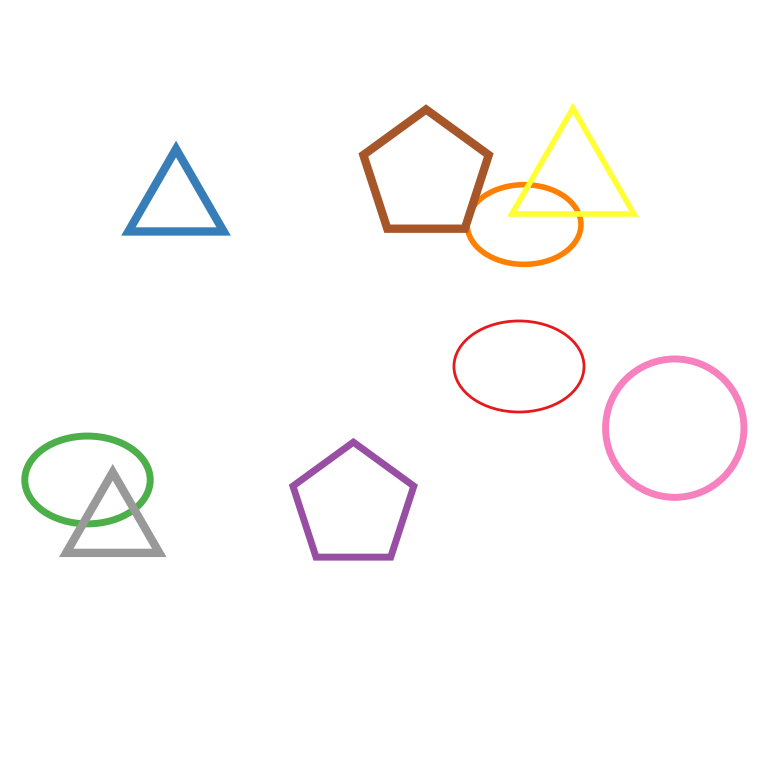[{"shape": "oval", "thickness": 1, "radius": 0.42, "center": [0.674, 0.524]}, {"shape": "triangle", "thickness": 3, "radius": 0.36, "center": [0.229, 0.735]}, {"shape": "oval", "thickness": 2.5, "radius": 0.41, "center": [0.114, 0.377]}, {"shape": "pentagon", "thickness": 2.5, "radius": 0.41, "center": [0.459, 0.343]}, {"shape": "oval", "thickness": 2, "radius": 0.37, "center": [0.681, 0.708]}, {"shape": "triangle", "thickness": 2, "radius": 0.46, "center": [0.744, 0.768]}, {"shape": "pentagon", "thickness": 3, "radius": 0.43, "center": [0.553, 0.772]}, {"shape": "circle", "thickness": 2.5, "radius": 0.45, "center": [0.876, 0.444]}, {"shape": "triangle", "thickness": 3, "radius": 0.35, "center": [0.146, 0.317]}]